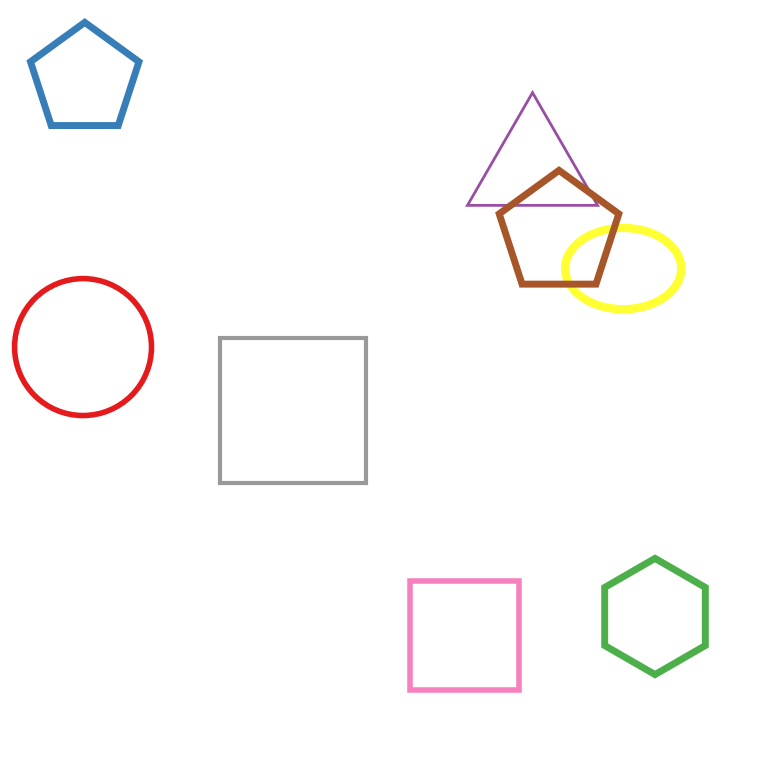[{"shape": "circle", "thickness": 2, "radius": 0.44, "center": [0.108, 0.549]}, {"shape": "pentagon", "thickness": 2.5, "radius": 0.37, "center": [0.11, 0.897]}, {"shape": "hexagon", "thickness": 2.5, "radius": 0.38, "center": [0.851, 0.199]}, {"shape": "triangle", "thickness": 1, "radius": 0.49, "center": [0.692, 0.782]}, {"shape": "oval", "thickness": 3, "radius": 0.38, "center": [0.809, 0.651]}, {"shape": "pentagon", "thickness": 2.5, "radius": 0.41, "center": [0.726, 0.697]}, {"shape": "square", "thickness": 2, "radius": 0.35, "center": [0.603, 0.174]}, {"shape": "square", "thickness": 1.5, "radius": 0.47, "center": [0.381, 0.467]}]